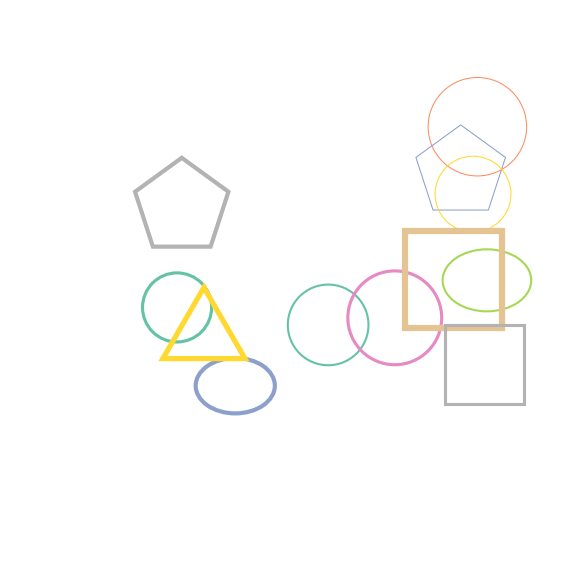[{"shape": "circle", "thickness": 1.5, "radius": 0.3, "center": [0.307, 0.467]}, {"shape": "circle", "thickness": 1, "radius": 0.35, "center": [0.568, 0.437]}, {"shape": "circle", "thickness": 0.5, "radius": 0.43, "center": [0.827, 0.78]}, {"shape": "pentagon", "thickness": 0.5, "radius": 0.41, "center": [0.798, 0.701]}, {"shape": "oval", "thickness": 2, "radius": 0.34, "center": [0.407, 0.331]}, {"shape": "circle", "thickness": 1.5, "radius": 0.41, "center": [0.684, 0.449]}, {"shape": "oval", "thickness": 1, "radius": 0.38, "center": [0.843, 0.514]}, {"shape": "circle", "thickness": 0.5, "radius": 0.33, "center": [0.819, 0.663]}, {"shape": "triangle", "thickness": 2.5, "radius": 0.41, "center": [0.353, 0.419]}, {"shape": "square", "thickness": 3, "radius": 0.42, "center": [0.785, 0.515]}, {"shape": "square", "thickness": 1.5, "radius": 0.34, "center": [0.839, 0.368]}, {"shape": "pentagon", "thickness": 2, "radius": 0.43, "center": [0.315, 0.641]}]